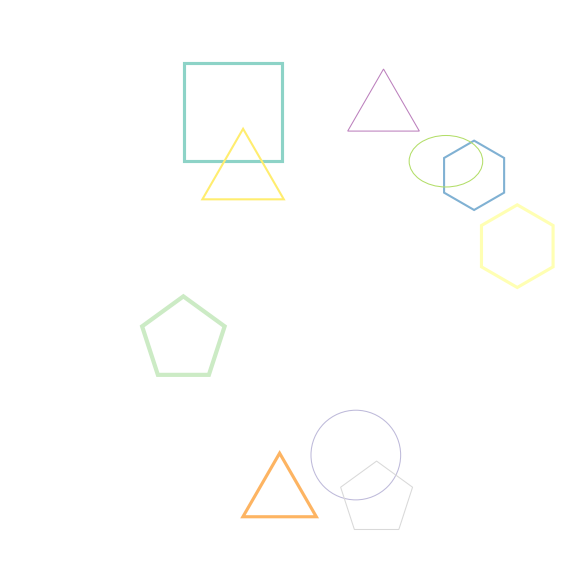[{"shape": "square", "thickness": 1.5, "radius": 0.42, "center": [0.404, 0.806]}, {"shape": "hexagon", "thickness": 1.5, "radius": 0.36, "center": [0.896, 0.573]}, {"shape": "circle", "thickness": 0.5, "radius": 0.39, "center": [0.616, 0.211]}, {"shape": "hexagon", "thickness": 1, "radius": 0.3, "center": [0.821, 0.696]}, {"shape": "triangle", "thickness": 1.5, "radius": 0.37, "center": [0.484, 0.141]}, {"shape": "oval", "thickness": 0.5, "radius": 0.32, "center": [0.772, 0.72]}, {"shape": "pentagon", "thickness": 0.5, "radius": 0.33, "center": [0.652, 0.135]}, {"shape": "triangle", "thickness": 0.5, "radius": 0.36, "center": [0.664, 0.808]}, {"shape": "pentagon", "thickness": 2, "radius": 0.38, "center": [0.318, 0.411]}, {"shape": "triangle", "thickness": 1, "radius": 0.41, "center": [0.421, 0.695]}]